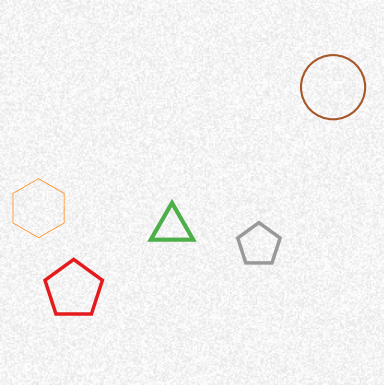[{"shape": "pentagon", "thickness": 2.5, "radius": 0.39, "center": [0.191, 0.248]}, {"shape": "triangle", "thickness": 3, "radius": 0.32, "center": [0.447, 0.409]}, {"shape": "hexagon", "thickness": 0.5, "radius": 0.38, "center": [0.1, 0.459]}, {"shape": "circle", "thickness": 1.5, "radius": 0.42, "center": [0.865, 0.773]}, {"shape": "pentagon", "thickness": 2.5, "radius": 0.29, "center": [0.672, 0.364]}]